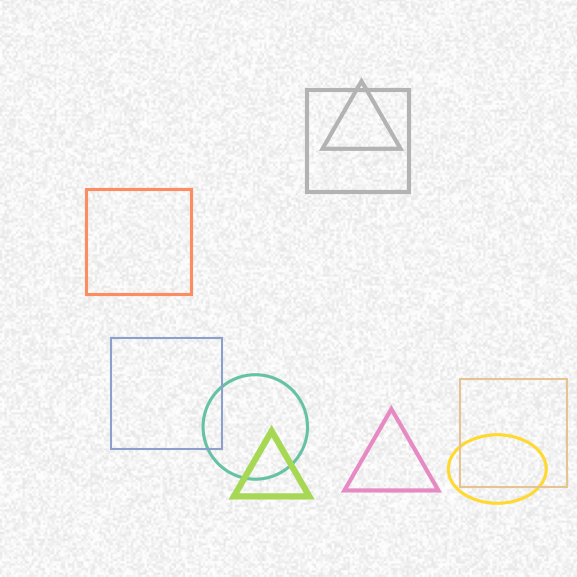[{"shape": "circle", "thickness": 1.5, "radius": 0.45, "center": [0.442, 0.26]}, {"shape": "square", "thickness": 1.5, "radius": 0.46, "center": [0.24, 0.581]}, {"shape": "square", "thickness": 1, "radius": 0.48, "center": [0.289, 0.317]}, {"shape": "triangle", "thickness": 2, "radius": 0.47, "center": [0.678, 0.197]}, {"shape": "triangle", "thickness": 3, "radius": 0.38, "center": [0.47, 0.177]}, {"shape": "oval", "thickness": 1.5, "radius": 0.42, "center": [0.861, 0.187]}, {"shape": "square", "thickness": 1, "radius": 0.47, "center": [0.889, 0.25]}, {"shape": "square", "thickness": 2, "radius": 0.44, "center": [0.62, 0.755]}, {"shape": "triangle", "thickness": 2, "radius": 0.39, "center": [0.626, 0.781]}]